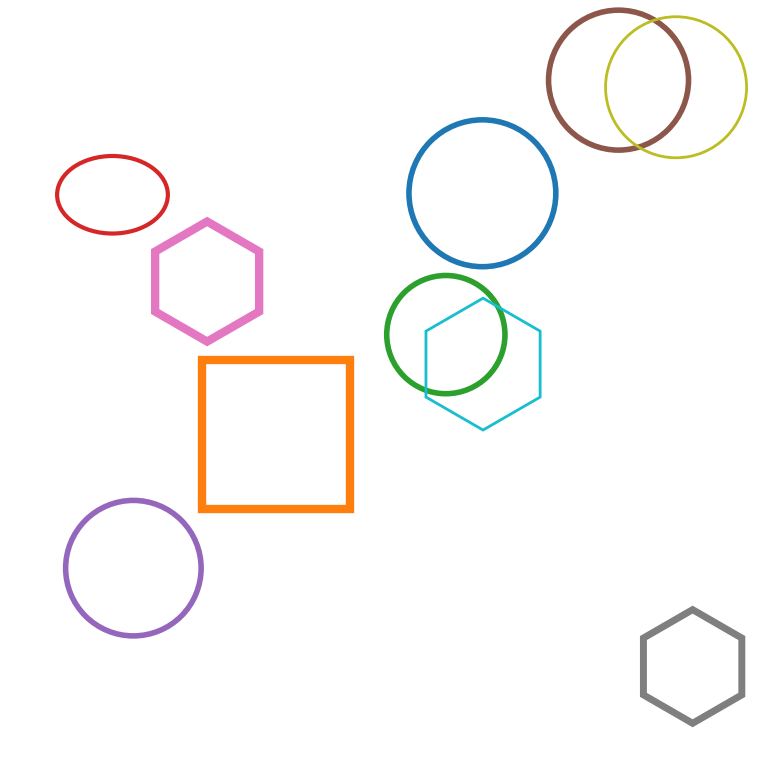[{"shape": "circle", "thickness": 2, "radius": 0.48, "center": [0.626, 0.749]}, {"shape": "square", "thickness": 3, "radius": 0.48, "center": [0.358, 0.436]}, {"shape": "circle", "thickness": 2, "radius": 0.38, "center": [0.579, 0.565]}, {"shape": "oval", "thickness": 1.5, "radius": 0.36, "center": [0.146, 0.747]}, {"shape": "circle", "thickness": 2, "radius": 0.44, "center": [0.173, 0.262]}, {"shape": "circle", "thickness": 2, "radius": 0.45, "center": [0.803, 0.896]}, {"shape": "hexagon", "thickness": 3, "radius": 0.39, "center": [0.269, 0.634]}, {"shape": "hexagon", "thickness": 2.5, "radius": 0.37, "center": [0.9, 0.134]}, {"shape": "circle", "thickness": 1, "radius": 0.46, "center": [0.878, 0.887]}, {"shape": "hexagon", "thickness": 1, "radius": 0.43, "center": [0.627, 0.527]}]